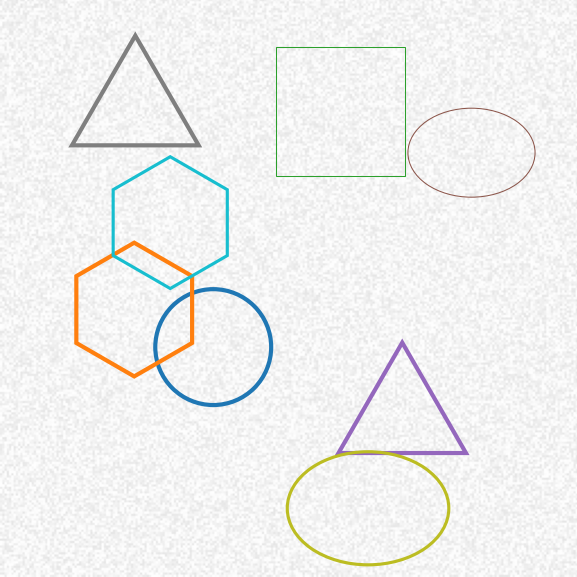[{"shape": "circle", "thickness": 2, "radius": 0.5, "center": [0.369, 0.398]}, {"shape": "hexagon", "thickness": 2, "radius": 0.58, "center": [0.232, 0.463]}, {"shape": "square", "thickness": 0.5, "radius": 0.56, "center": [0.59, 0.806]}, {"shape": "triangle", "thickness": 2, "radius": 0.64, "center": [0.697, 0.278]}, {"shape": "oval", "thickness": 0.5, "radius": 0.55, "center": [0.816, 0.735]}, {"shape": "triangle", "thickness": 2, "radius": 0.63, "center": [0.234, 0.811]}, {"shape": "oval", "thickness": 1.5, "radius": 0.7, "center": [0.637, 0.119]}, {"shape": "hexagon", "thickness": 1.5, "radius": 0.57, "center": [0.295, 0.614]}]